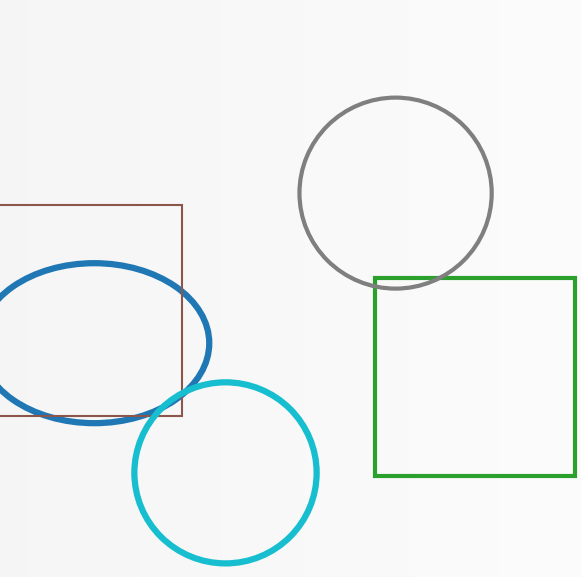[{"shape": "oval", "thickness": 3, "radius": 0.99, "center": [0.162, 0.405]}, {"shape": "square", "thickness": 2, "radius": 0.86, "center": [0.817, 0.346]}, {"shape": "square", "thickness": 1, "radius": 0.91, "center": [0.13, 0.462]}, {"shape": "circle", "thickness": 2, "radius": 0.83, "center": [0.681, 0.665]}, {"shape": "circle", "thickness": 3, "radius": 0.78, "center": [0.388, 0.18]}]